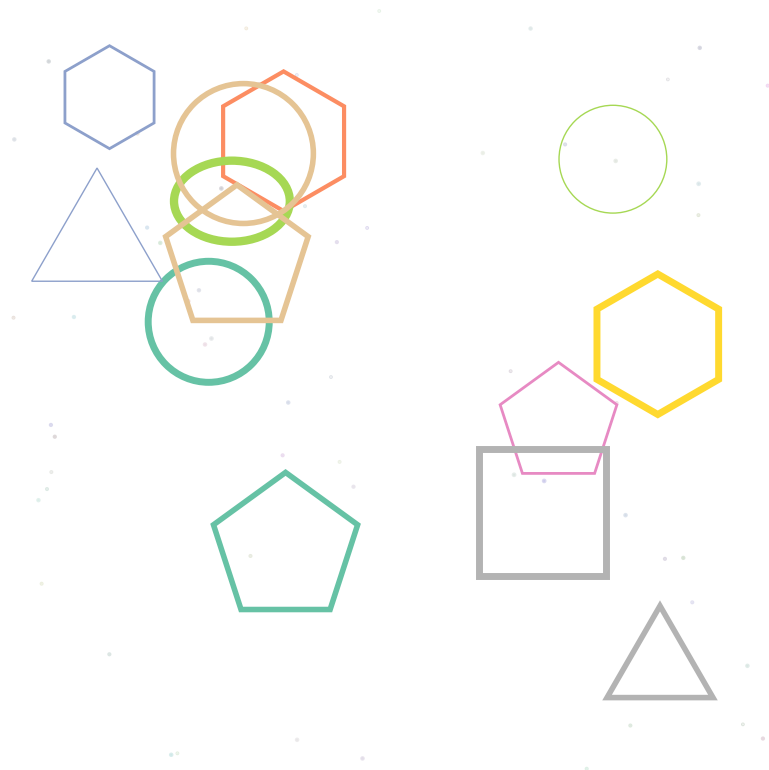[{"shape": "circle", "thickness": 2.5, "radius": 0.39, "center": [0.271, 0.582]}, {"shape": "pentagon", "thickness": 2, "radius": 0.49, "center": [0.371, 0.288]}, {"shape": "hexagon", "thickness": 1.5, "radius": 0.45, "center": [0.368, 0.817]}, {"shape": "hexagon", "thickness": 1, "radius": 0.33, "center": [0.142, 0.874]}, {"shape": "triangle", "thickness": 0.5, "radius": 0.49, "center": [0.126, 0.684]}, {"shape": "pentagon", "thickness": 1, "radius": 0.4, "center": [0.725, 0.45]}, {"shape": "oval", "thickness": 3, "radius": 0.38, "center": [0.301, 0.739]}, {"shape": "circle", "thickness": 0.5, "radius": 0.35, "center": [0.796, 0.793]}, {"shape": "hexagon", "thickness": 2.5, "radius": 0.46, "center": [0.854, 0.553]}, {"shape": "circle", "thickness": 2, "radius": 0.45, "center": [0.316, 0.801]}, {"shape": "pentagon", "thickness": 2, "radius": 0.49, "center": [0.308, 0.663]}, {"shape": "square", "thickness": 2.5, "radius": 0.41, "center": [0.705, 0.334]}, {"shape": "triangle", "thickness": 2, "radius": 0.4, "center": [0.857, 0.134]}]